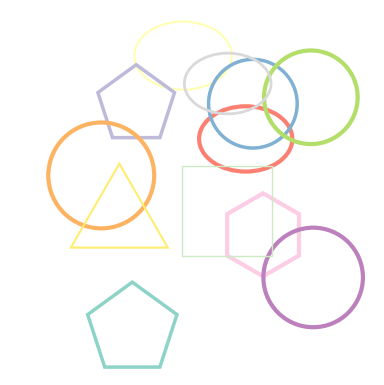[{"shape": "pentagon", "thickness": 2.5, "radius": 0.61, "center": [0.344, 0.145]}, {"shape": "oval", "thickness": 1.5, "radius": 0.63, "center": [0.476, 0.855]}, {"shape": "pentagon", "thickness": 2.5, "radius": 0.52, "center": [0.354, 0.727]}, {"shape": "oval", "thickness": 3, "radius": 0.61, "center": [0.638, 0.639]}, {"shape": "circle", "thickness": 2.5, "radius": 0.58, "center": [0.657, 0.731]}, {"shape": "circle", "thickness": 3, "radius": 0.69, "center": [0.263, 0.544]}, {"shape": "circle", "thickness": 3, "radius": 0.61, "center": [0.807, 0.747]}, {"shape": "hexagon", "thickness": 3, "radius": 0.54, "center": [0.683, 0.39]}, {"shape": "oval", "thickness": 2, "radius": 0.56, "center": [0.591, 0.783]}, {"shape": "circle", "thickness": 3, "radius": 0.65, "center": [0.813, 0.279]}, {"shape": "square", "thickness": 1, "radius": 0.59, "center": [0.589, 0.452]}, {"shape": "triangle", "thickness": 1.5, "radius": 0.73, "center": [0.31, 0.43]}]